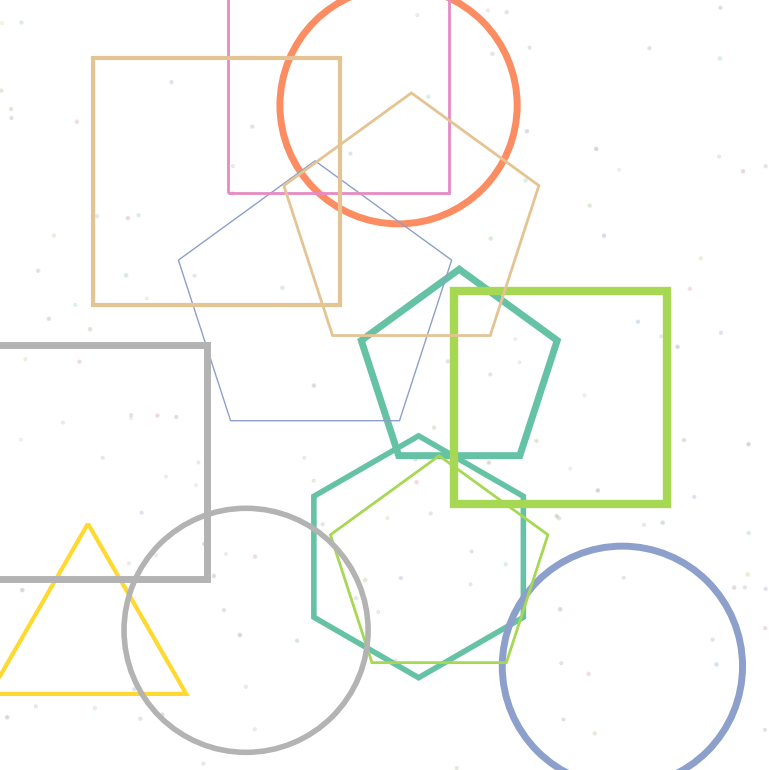[{"shape": "pentagon", "thickness": 2.5, "radius": 0.67, "center": [0.596, 0.517]}, {"shape": "hexagon", "thickness": 2, "radius": 0.79, "center": [0.544, 0.277]}, {"shape": "circle", "thickness": 2.5, "radius": 0.77, "center": [0.518, 0.863]}, {"shape": "circle", "thickness": 2.5, "radius": 0.78, "center": [0.808, 0.135]}, {"shape": "pentagon", "thickness": 0.5, "radius": 0.93, "center": [0.409, 0.605]}, {"shape": "square", "thickness": 1, "radius": 0.72, "center": [0.44, 0.893]}, {"shape": "square", "thickness": 3, "radius": 0.69, "center": [0.727, 0.484]}, {"shape": "pentagon", "thickness": 1, "radius": 0.74, "center": [0.57, 0.26]}, {"shape": "triangle", "thickness": 1.5, "radius": 0.74, "center": [0.114, 0.173]}, {"shape": "pentagon", "thickness": 1, "radius": 0.87, "center": [0.534, 0.705]}, {"shape": "square", "thickness": 1.5, "radius": 0.8, "center": [0.281, 0.764]}, {"shape": "circle", "thickness": 2, "radius": 0.79, "center": [0.32, 0.181]}, {"shape": "square", "thickness": 2.5, "radius": 0.76, "center": [0.116, 0.4]}]